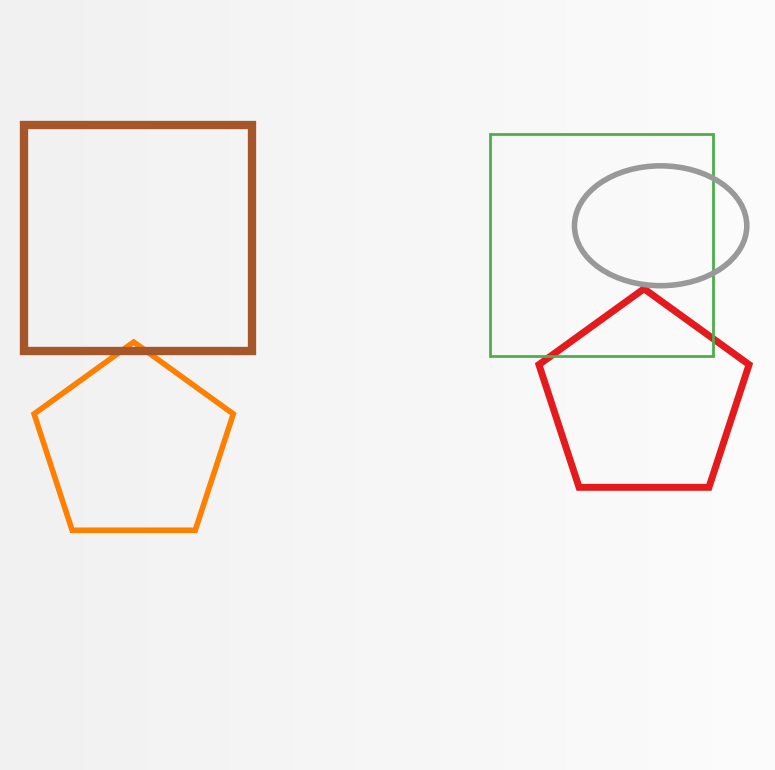[{"shape": "pentagon", "thickness": 2.5, "radius": 0.71, "center": [0.831, 0.482]}, {"shape": "square", "thickness": 1, "radius": 0.72, "center": [0.776, 0.682]}, {"shape": "pentagon", "thickness": 2, "radius": 0.68, "center": [0.173, 0.421]}, {"shape": "square", "thickness": 3, "radius": 0.73, "center": [0.178, 0.69]}, {"shape": "oval", "thickness": 2, "radius": 0.56, "center": [0.852, 0.707]}]